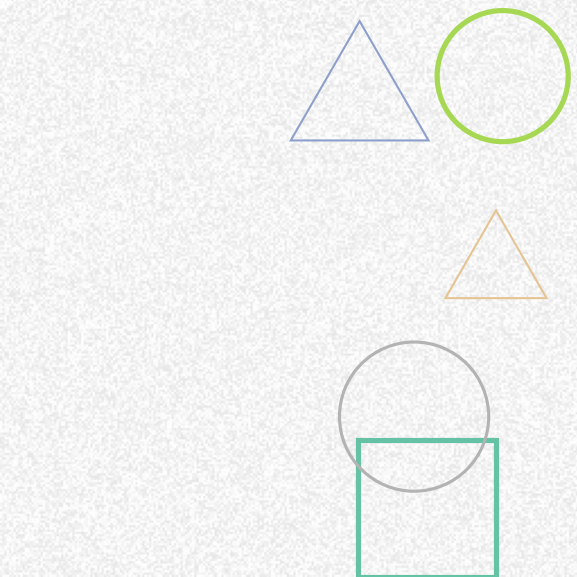[{"shape": "square", "thickness": 2.5, "radius": 0.59, "center": [0.739, 0.118]}, {"shape": "triangle", "thickness": 1, "radius": 0.69, "center": [0.623, 0.825]}, {"shape": "circle", "thickness": 2.5, "radius": 0.57, "center": [0.87, 0.867]}, {"shape": "triangle", "thickness": 1, "radius": 0.51, "center": [0.859, 0.533]}, {"shape": "circle", "thickness": 1.5, "radius": 0.65, "center": [0.717, 0.278]}]